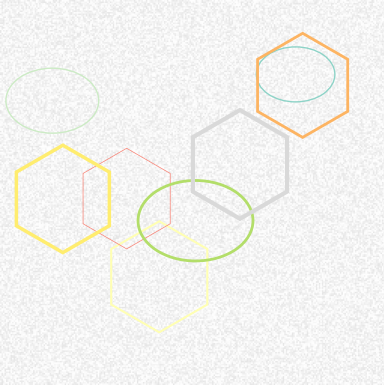[{"shape": "oval", "thickness": 1, "radius": 0.51, "center": [0.768, 0.807]}, {"shape": "hexagon", "thickness": 1.5, "radius": 0.72, "center": [0.414, 0.281]}, {"shape": "hexagon", "thickness": 0.5, "radius": 0.65, "center": [0.329, 0.484]}, {"shape": "hexagon", "thickness": 2, "radius": 0.68, "center": [0.786, 0.778]}, {"shape": "oval", "thickness": 2, "radius": 0.75, "center": [0.508, 0.427]}, {"shape": "hexagon", "thickness": 3, "radius": 0.71, "center": [0.623, 0.573]}, {"shape": "oval", "thickness": 1, "radius": 0.6, "center": [0.136, 0.738]}, {"shape": "hexagon", "thickness": 2.5, "radius": 0.7, "center": [0.163, 0.483]}]